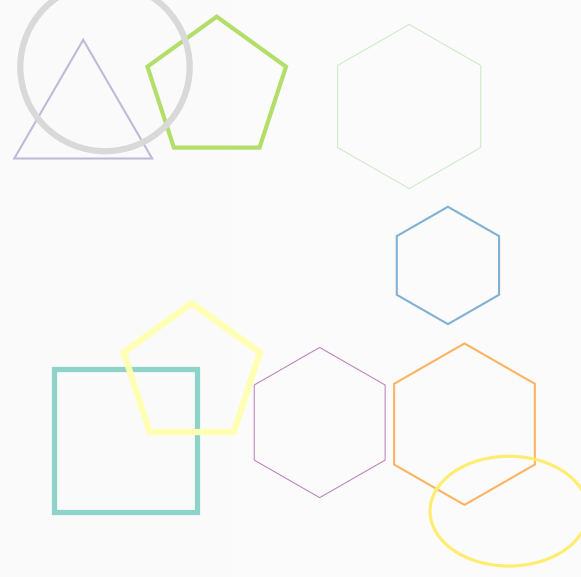[{"shape": "square", "thickness": 2.5, "radius": 0.62, "center": [0.216, 0.237]}, {"shape": "pentagon", "thickness": 3, "radius": 0.62, "center": [0.33, 0.351]}, {"shape": "triangle", "thickness": 1, "radius": 0.68, "center": [0.143, 0.793]}, {"shape": "hexagon", "thickness": 1, "radius": 0.51, "center": [0.771, 0.539]}, {"shape": "hexagon", "thickness": 1, "radius": 0.7, "center": [0.799, 0.265]}, {"shape": "pentagon", "thickness": 2, "radius": 0.63, "center": [0.373, 0.845]}, {"shape": "circle", "thickness": 3, "radius": 0.73, "center": [0.181, 0.883]}, {"shape": "hexagon", "thickness": 0.5, "radius": 0.65, "center": [0.55, 0.267]}, {"shape": "hexagon", "thickness": 0.5, "radius": 0.71, "center": [0.704, 0.815]}, {"shape": "oval", "thickness": 1.5, "radius": 0.68, "center": [0.876, 0.114]}]